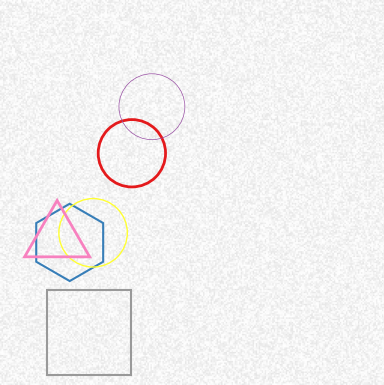[{"shape": "circle", "thickness": 2, "radius": 0.44, "center": [0.343, 0.602]}, {"shape": "hexagon", "thickness": 1.5, "radius": 0.5, "center": [0.181, 0.37]}, {"shape": "circle", "thickness": 0.5, "radius": 0.43, "center": [0.395, 0.723]}, {"shape": "circle", "thickness": 1, "radius": 0.44, "center": [0.242, 0.395]}, {"shape": "triangle", "thickness": 2, "radius": 0.49, "center": [0.148, 0.382]}, {"shape": "square", "thickness": 1.5, "radius": 0.55, "center": [0.231, 0.136]}]